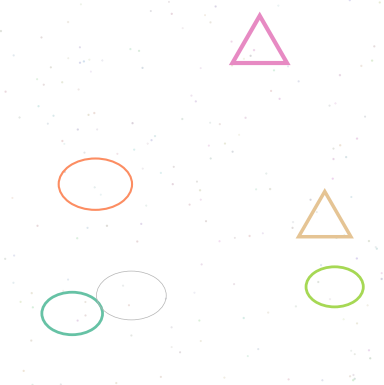[{"shape": "oval", "thickness": 2, "radius": 0.39, "center": [0.188, 0.186]}, {"shape": "oval", "thickness": 1.5, "radius": 0.48, "center": [0.248, 0.522]}, {"shape": "triangle", "thickness": 3, "radius": 0.41, "center": [0.675, 0.877]}, {"shape": "oval", "thickness": 2, "radius": 0.37, "center": [0.869, 0.255]}, {"shape": "triangle", "thickness": 2.5, "radius": 0.39, "center": [0.843, 0.424]}, {"shape": "oval", "thickness": 0.5, "radius": 0.45, "center": [0.341, 0.233]}]